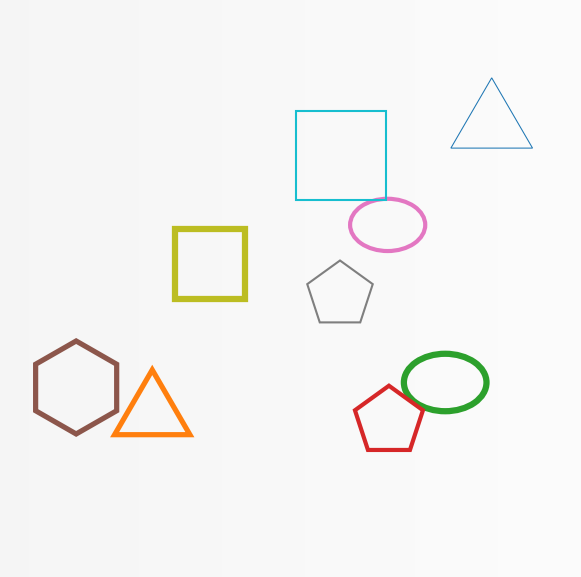[{"shape": "triangle", "thickness": 0.5, "radius": 0.41, "center": [0.846, 0.783]}, {"shape": "triangle", "thickness": 2.5, "radius": 0.37, "center": [0.262, 0.284]}, {"shape": "oval", "thickness": 3, "radius": 0.36, "center": [0.766, 0.337]}, {"shape": "pentagon", "thickness": 2, "radius": 0.31, "center": [0.669, 0.27]}, {"shape": "hexagon", "thickness": 2.5, "radius": 0.4, "center": [0.131, 0.328]}, {"shape": "oval", "thickness": 2, "radius": 0.32, "center": [0.667, 0.61]}, {"shape": "pentagon", "thickness": 1, "radius": 0.3, "center": [0.585, 0.489]}, {"shape": "square", "thickness": 3, "radius": 0.3, "center": [0.361, 0.542]}, {"shape": "square", "thickness": 1, "radius": 0.39, "center": [0.587, 0.73]}]